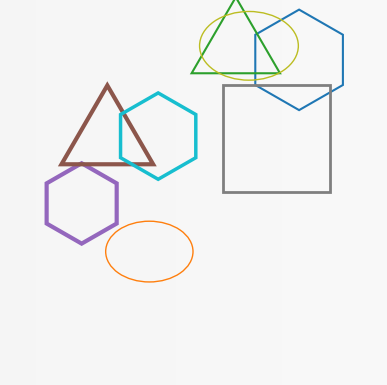[{"shape": "hexagon", "thickness": 1.5, "radius": 0.65, "center": [0.772, 0.845]}, {"shape": "oval", "thickness": 1, "radius": 0.56, "center": [0.385, 0.347]}, {"shape": "triangle", "thickness": 1.5, "radius": 0.66, "center": [0.609, 0.876]}, {"shape": "hexagon", "thickness": 3, "radius": 0.52, "center": [0.211, 0.472]}, {"shape": "triangle", "thickness": 3, "radius": 0.68, "center": [0.277, 0.642]}, {"shape": "square", "thickness": 2, "radius": 0.69, "center": [0.713, 0.64]}, {"shape": "oval", "thickness": 1, "radius": 0.64, "center": [0.642, 0.881]}, {"shape": "hexagon", "thickness": 2.5, "radius": 0.56, "center": [0.408, 0.646]}]